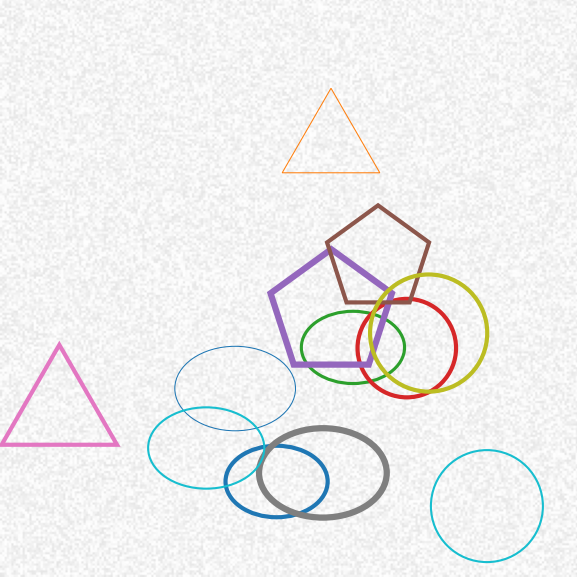[{"shape": "oval", "thickness": 0.5, "radius": 0.52, "center": [0.407, 0.326]}, {"shape": "oval", "thickness": 2, "radius": 0.44, "center": [0.479, 0.165]}, {"shape": "triangle", "thickness": 0.5, "radius": 0.49, "center": [0.573, 0.749]}, {"shape": "oval", "thickness": 1.5, "radius": 0.45, "center": [0.611, 0.398]}, {"shape": "circle", "thickness": 2, "radius": 0.43, "center": [0.704, 0.396]}, {"shape": "pentagon", "thickness": 3, "radius": 0.55, "center": [0.574, 0.457]}, {"shape": "pentagon", "thickness": 2, "radius": 0.46, "center": [0.655, 0.551]}, {"shape": "triangle", "thickness": 2, "radius": 0.58, "center": [0.103, 0.287]}, {"shape": "oval", "thickness": 3, "radius": 0.55, "center": [0.559, 0.18]}, {"shape": "circle", "thickness": 2, "radius": 0.51, "center": [0.742, 0.422]}, {"shape": "circle", "thickness": 1, "radius": 0.48, "center": [0.843, 0.123]}, {"shape": "oval", "thickness": 1, "radius": 0.5, "center": [0.357, 0.223]}]